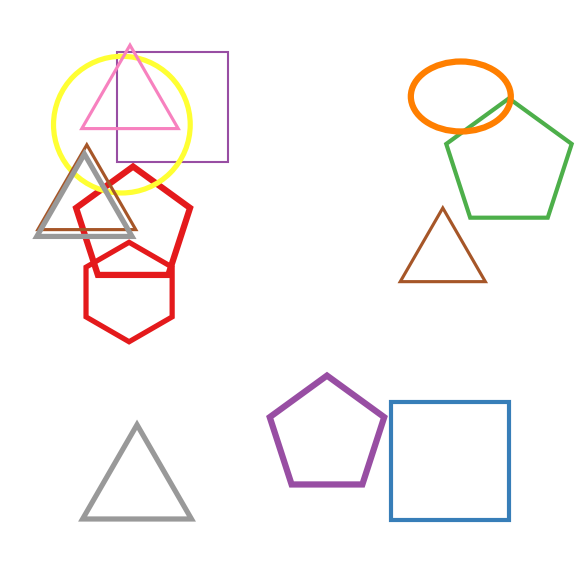[{"shape": "hexagon", "thickness": 2.5, "radius": 0.43, "center": [0.224, 0.493]}, {"shape": "pentagon", "thickness": 3, "radius": 0.52, "center": [0.23, 0.607]}, {"shape": "square", "thickness": 2, "radius": 0.51, "center": [0.78, 0.2]}, {"shape": "pentagon", "thickness": 2, "radius": 0.57, "center": [0.881, 0.715]}, {"shape": "pentagon", "thickness": 3, "radius": 0.52, "center": [0.566, 0.245]}, {"shape": "square", "thickness": 1, "radius": 0.48, "center": [0.298, 0.814]}, {"shape": "oval", "thickness": 3, "radius": 0.43, "center": [0.798, 0.832]}, {"shape": "circle", "thickness": 2.5, "radius": 0.59, "center": [0.211, 0.783]}, {"shape": "triangle", "thickness": 1.5, "radius": 0.43, "center": [0.767, 0.554]}, {"shape": "triangle", "thickness": 1.5, "radius": 0.49, "center": [0.15, 0.65]}, {"shape": "triangle", "thickness": 1.5, "radius": 0.48, "center": [0.225, 0.825]}, {"shape": "triangle", "thickness": 2.5, "radius": 0.48, "center": [0.146, 0.637]}, {"shape": "triangle", "thickness": 2.5, "radius": 0.54, "center": [0.237, 0.155]}]